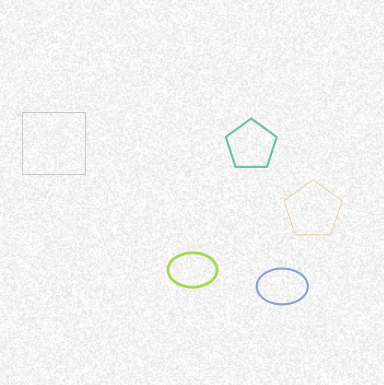[{"shape": "pentagon", "thickness": 1.5, "radius": 0.35, "center": [0.653, 0.623]}, {"shape": "oval", "thickness": 1.5, "radius": 0.33, "center": [0.733, 0.256]}, {"shape": "oval", "thickness": 2, "radius": 0.32, "center": [0.5, 0.299]}, {"shape": "pentagon", "thickness": 0.5, "radius": 0.4, "center": [0.813, 0.454]}, {"shape": "square", "thickness": 0.5, "radius": 0.41, "center": [0.138, 0.628]}]